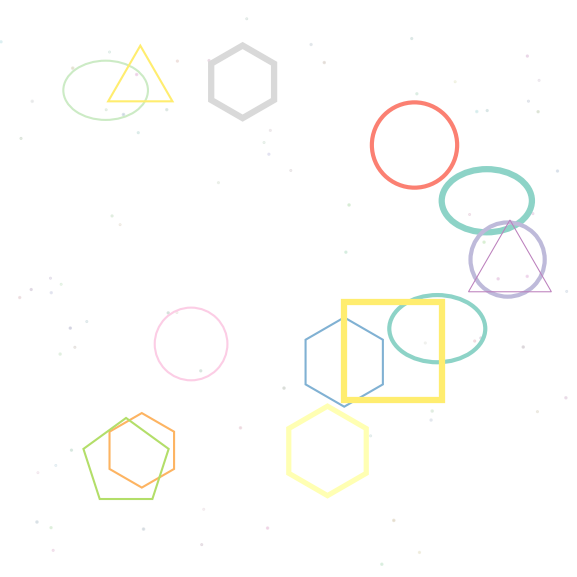[{"shape": "oval", "thickness": 3, "radius": 0.39, "center": [0.843, 0.652]}, {"shape": "oval", "thickness": 2, "radius": 0.42, "center": [0.757, 0.43]}, {"shape": "hexagon", "thickness": 2.5, "radius": 0.39, "center": [0.567, 0.218]}, {"shape": "circle", "thickness": 2, "radius": 0.32, "center": [0.879, 0.55]}, {"shape": "circle", "thickness": 2, "radius": 0.37, "center": [0.718, 0.748]}, {"shape": "hexagon", "thickness": 1, "radius": 0.39, "center": [0.596, 0.372]}, {"shape": "hexagon", "thickness": 1, "radius": 0.32, "center": [0.246, 0.219]}, {"shape": "pentagon", "thickness": 1, "radius": 0.39, "center": [0.218, 0.198]}, {"shape": "circle", "thickness": 1, "radius": 0.31, "center": [0.331, 0.404]}, {"shape": "hexagon", "thickness": 3, "radius": 0.31, "center": [0.42, 0.857]}, {"shape": "triangle", "thickness": 0.5, "radius": 0.41, "center": [0.883, 0.535]}, {"shape": "oval", "thickness": 1, "radius": 0.37, "center": [0.183, 0.843]}, {"shape": "square", "thickness": 3, "radius": 0.42, "center": [0.68, 0.392]}, {"shape": "triangle", "thickness": 1, "radius": 0.32, "center": [0.243, 0.856]}]